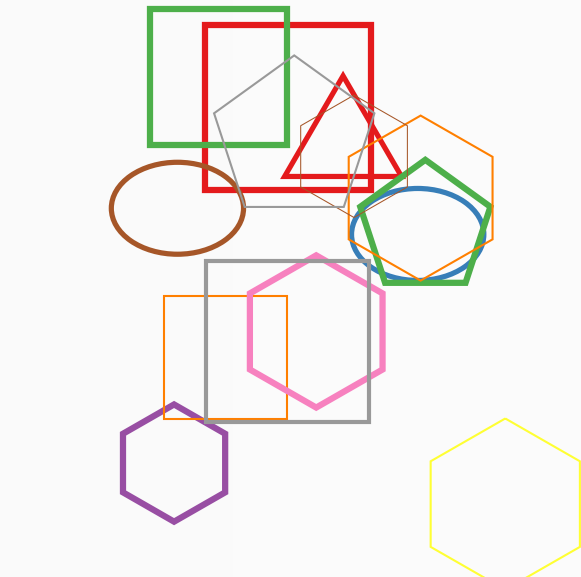[{"shape": "square", "thickness": 3, "radius": 0.72, "center": [0.495, 0.813]}, {"shape": "triangle", "thickness": 2.5, "radius": 0.58, "center": [0.59, 0.752]}, {"shape": "oval", "thickness": 2.5, "radius": 0.57, "center": [0.719, 0.593]}, {"shape": "pentagon", "thickness": 3, "radius": 0.59, "center": [0.732, 0.605]}, {"shape": "square", "thickness": 3, "radius": 0.59, "center": [0.376, 0.865]}, {"shape": "hexagon", "thickness": 3, "radius": 0.51, "center": [0.299, 0.197]}, {"shape": "square", "thickness": 1, "radius": 0.53, "center": [0.388, 0.38]}, {"shape": "hexagon", "thickness": 1, "radius": 0.71, "center": [0.724, 0.656]}, {"shape": "hexagon", "thickness": 1, "radius": 0.74, "center": [0.869, 0.126]}, {"shape": "oval", "thickness": 2.5, "radius": 0.57, "center": [0.305, 0.639]}, {"shape": "hexagon", "thickness": 0.5, "radius": 0.53, "center": [0.609, 0.728]}, {"shape": "hexagon", "thickness": 3, "radius": 0.66, "center": [0.544, 0.425]}, {"shape": "square", "thickness": 2, "radius": 0.7, "center": [0.495, 0.408]}, {"shape": "pentagon", "thickness": 1, "radius": 0.73, "center": [0.506, 0.758]}]